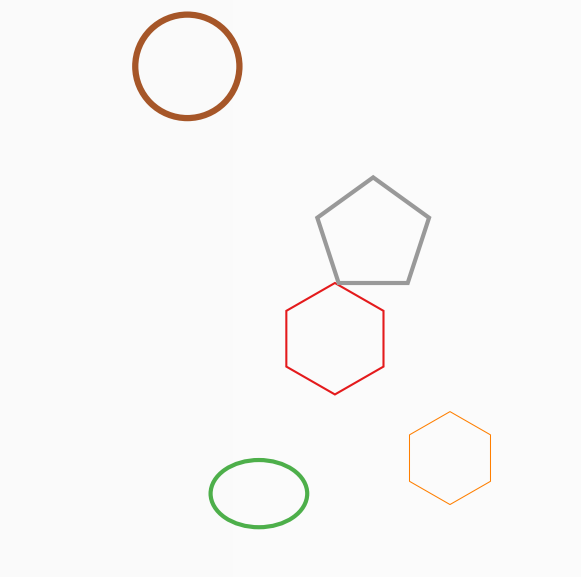[{"shape": "hexagon", "thickness": 1, "radius": 0.48, "center": [0.576, 0.413]}, {"shape": "oval", "thickness": 2, "radius": 0.42, "center": [0.445, 0.144]}, {"shape": "hexagon", "thickness": 0.5, "radius": 0.4, "center": [0.774, 0.206]}, {"shape": "circle", "thickness": 3, "radius": 0.45, "center": [0.322, 0.884]}, {"shape": "pentagon", "thickness": 2, "radius": 0.51, "center": [0.642, 0.591]}]